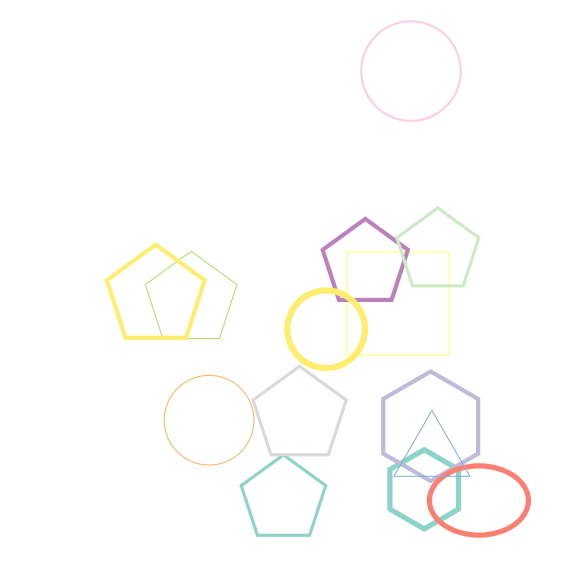[{"shape": "hexagon", "thickness": 2.5, "radius": 0.34, "center": [0.735, 0.152]}, {"shape": "pentagon", "thickness": 1.5, "radius": 0.38, "center": [0.491, 0.134]}, {"shape": "square", "thickness": 1, "radius": 0.44, "center": [0.689, 0.473]}, {"shape": "hexagon", "thickness": 2, "radius": 0.47, "center": [0.746, 0.261]}, {"shape": "oval", "thickness": 2.5, "radius": 0.43, "center": [0.829, 0.132]}, {"shape": "triangle", "thickness": 0.5, "radius": 0.38, "center": [0.748, 0.212]}, {"shape": "circle", "thickness": 0.5, "radius": 0.39, "center": [0.362, 0.272]}, {"shape": "pentagon", "thickness": 0.5, "radius": 0.42, "center": [0.331, 0.481]}, {"shape": "circle", "thickness": 1, "radius": 0.43, "center": [0.712, 0.876]}, {"shape": "pentagon", "thickness": 1.5, "radius": 0.42, "center": [0.519, 0.28]}, {"shape": "pentagon", "thickness": 2, "radius": 0.39, "center": [0.633, 0.543]}, {"shape": "pentagon", "thickness": 1.5, "radius": 0.37, "center": [0.758, 0.564]}, {"shape": "circle", "thickness": 3, "radius": 0.34, "center": [0.565, 0.429]}, {"shape": "pentagon", "thickness": 2, "radius": 0.45, "center": [0.27, 0.486]}]